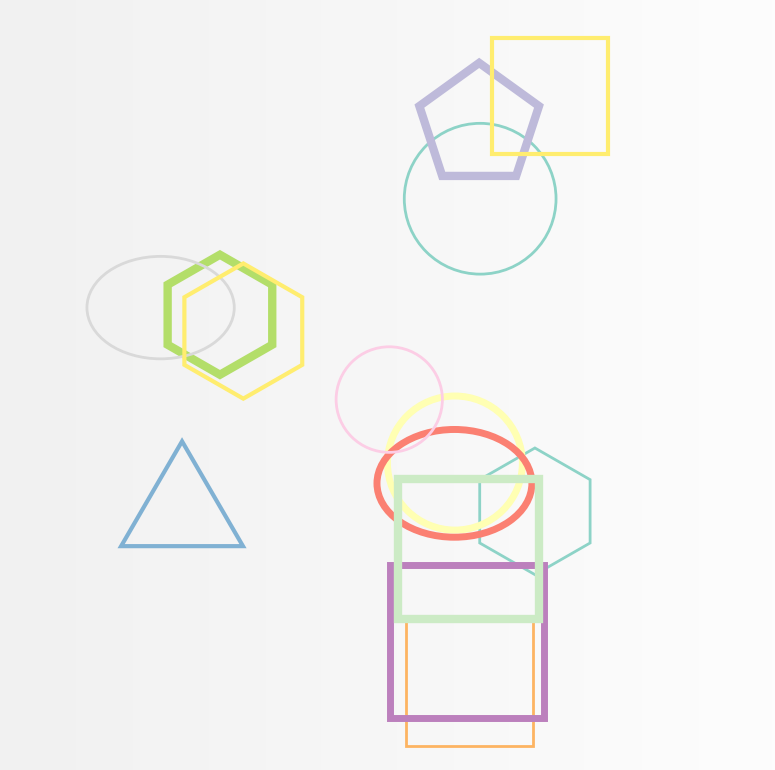[{"shape": "hexagon", "thickness": 1, "radius": 0.41, "center": [0.69, 0.336]}, {"shape": "circle", "thickness": 1, "radius": 0.49, "center": [0.62, 0.742]}, {"shape": "circle", "thickness": 2.5, "radius": 0.44, "center": [0.587, 0.399]}, {"shape": "pentagon", "thickness": 3, "radius": 0.41, "center": [0.618, 0.837]}, {"shape": "oval", "thickness": 2.5, "radius": 0.5, "center": [0.586, 0.372]}, {"shape": "triangle", "thickness": 1.5, "radius": 0.45, "center": [0.235, 0.336]}, {"shape": "square", "thickness": 1, "radius": 0.41, "center": [0.606, 0.113]}, {"shape": "hexagon", "thickness": 3, "radius": 0.39, "center": [0.284, 0.591]}, {"shape": "circle", "thickness": 1, "radius": 0.34, "center": [0.502, 0.481]}, {"shape": "oval", "thickness": 1, "radius": 0.48, "center": [0.207, 0.601]}, {"shape": "square", "thickness": 2.5, "radius": 0.5, "center": [0.603, 0.167]}, {"shape": "square", "thickness": 3, "radius": 0.45, "center": [0.605, 0.287]}, {"shape": "square", "thickness": 1.5, "radius": 0.38, "center": [0.71, 0.875]}, {"shape": "hexagon", "thickness": 1.5, "radius": 0.44, "center": [0.314, 0.57]}]